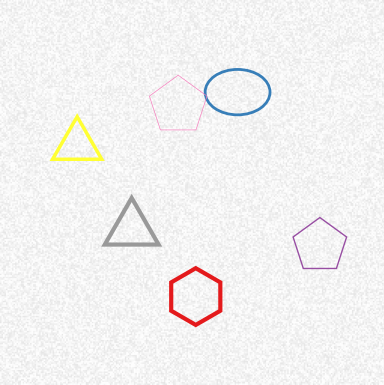[{"shape": "hexagon", "thickness": 3, "radius": 0.37, "center": [0.508, 0.23]}, {"shape": "oval", "thickness": 2, "radius": 0.42, "center": [0.617, 0.761]}, {"shape": "pentagon", "thickness": 1, "radius": 0.37, "center": [0.831, 0.362]}, {"shape": "triangle", "thickness": 2.5, "radius": 0.37, "center": [0.2, 0.623]}, {"shape": "pentagon", "thickness": 0.5, "radius": 0.39, "center": [0.463, 0.726]}, {"shape": "triangle", "thickness": 3, "radius": 0.4, "center": [0.342, 0.405]}]